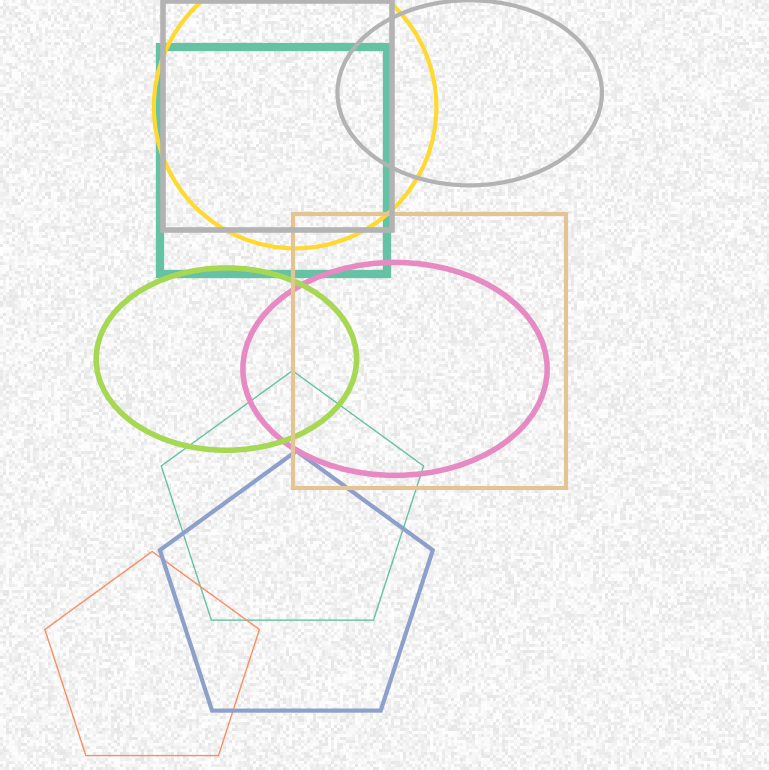[{"shape": "square", "thickness": 3, "radius": 0.74, "center": [0.355, 0.792]}, {"shape": "pentagon", "thickness": 0.5, "radius": 0.9, "center": [0.38, 0.34]}, {"shape": "pentagon", "thickness": 0.5, "radius": 0.73, "center": [0.198, 0.137]}, {"shape": "pentagon", "thickness": 1.5, "radius": 0.93, "center": [0.385, 0.228]}, {"shape": "oval", "thickness": 2, "radius": 0.99, "center": [0.513, 0.521]}, {"shape": "oval", "thickness": 2, "radius": 0.85, "center": [0.294, 0.534]}, {"shape": "circle", "thickness": 1.5, "radius": 0.92, "center": [0.383, 0.861]}, {"shape": "square", "thickness": 1.5, "radius": 0.89, "center": [0.558, 0.545]}, {"shape": "square", "thickness": 2, "radius": 0.74, "center": [0.361, 0.85]}, {"shape": "oval", "thickness": 1.5, "radius": 0.86, "center": [0.61, 0.879]}]